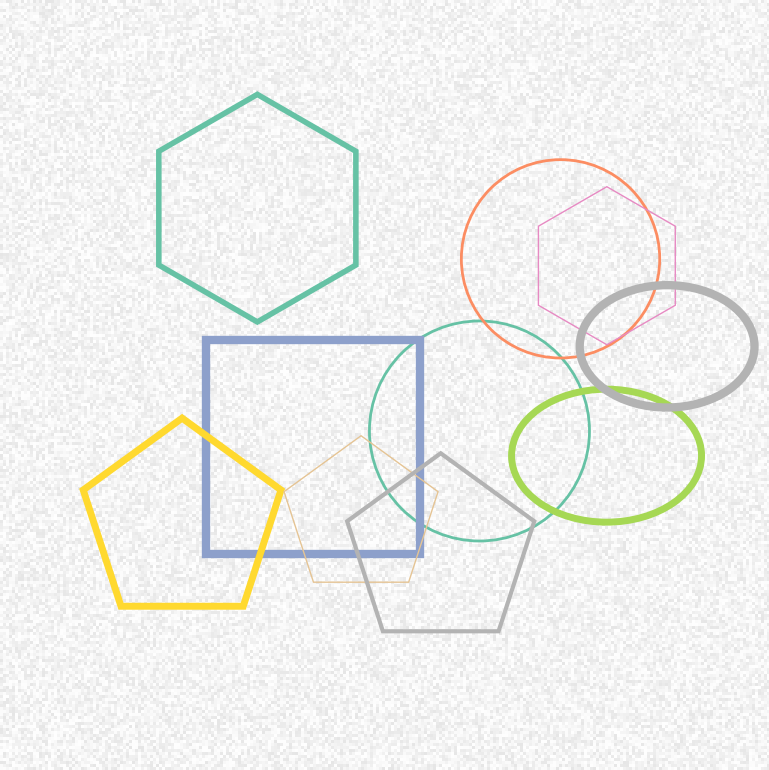[{"shape": "hexagon", "thickness": 2, "radius": 0.74, "center": [0.334, 0.73]}, {"shape": "circle", "thickness": 1, "radius": 0.71, "center": [0.623, 0.44]}, {"shape": "circle", "thickness": 1, "radius": 0.64, "center": [0.728, 0.664]}, {"shape": "square", "thickness": 3, "radius": 0.69, "center": [0.406, 0.42]}, {"shape": "hexagon", "thickness": 0.5, "radius": 0.51, "center": [0.788, 0.655]}, {"shape": "oval", "thickness": 2.5, "radius": 0.62, "center": [0.788, 0.408]}, {"shape": "pentagon", "thickness": 2.5, "radius": 0.68, "center": [0.237, 0.322]}, {"shape": "pentagon", "thickness": 0.5, "radius": 0.53, "center": [0.469, 0.329]}, {"shape": "pentagon", "thickness": 1.5, "radius": 0.64, "center": [0.572, 0.284]}, {"shape": "oval", "thickness": 3, "radius": 0.57, "center": [0.866, 0.55]}]